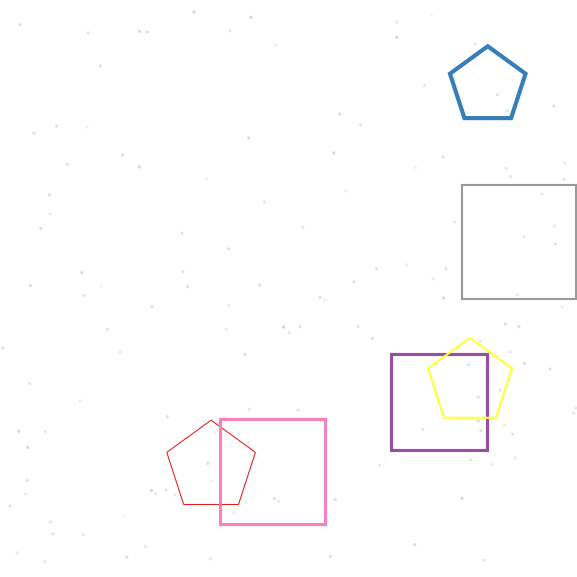[{"shape": "pentagon", "thickness": 0.5, "radius": 0.4, "center": [0.366, 0.191]}, {"shape": "pentagon", "thickness": 2, "radius": 0.34, "center": [0.845, 0.85]}, {"shape": "square", "thickness": 1.5, "radius": 0.42, "center": [0.76, 0.304]}, {"shape": "pentagon", "thickness": 1, "radius": 0.38, "center": [0.814, 0.338]}, {"shape": "square", "thickness": 1.5, "radius": 0.45, "center": [0.471, 0.182]}, {"shape": "square", "thickness": 1, "radius": 0.49, "center": [0.898, 0.58]}]